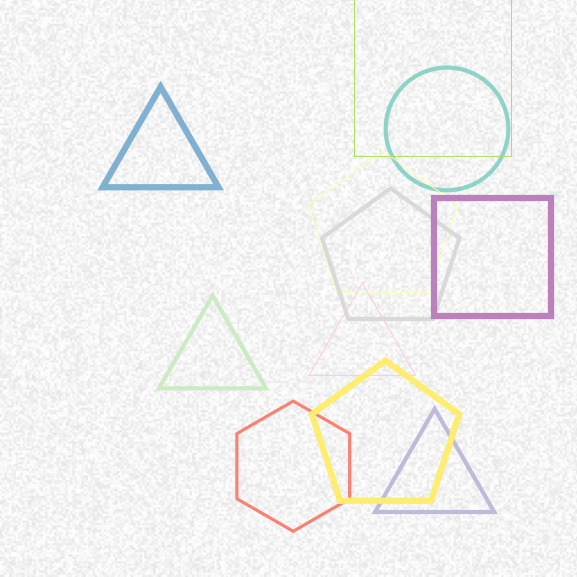[{"shape": "circle", "thickness": 2, "radius": 0.53, "center": [0.774, 0.776]}, {"shape": "pentagon", "thickness": 0.5, "radius": 0.68, "center": [0.663, 0.602]}, {"shape": "triangle", "thickness": 2, "radius": 0.6, "center": [0.753, 0.172]}, {"shape": "hexagon", "thickness": 1.5, "radius": 0.56, "center": [0.508, 0.192]}, {"shape": "triangle", "thickness": 3, "radius": 0.58, "center": [0.278, 0.733]}, {"shape": "square", "thickness": 0.5, "radius": 0.68, "center": [0.749, 0.866]}, {"shape": "triangle", "thickness": 0.5, "radius": 0.53, "center": [0.628, 0.402]}, {"shape": "pentagon", "thickness": 2, "radius": 0.63, "center": [0.677, 0.548]}, {"shape": "square", "thickness": 3, "radius": 0.51, "center": [0.853, 0.554]}, {"shape": "triangle", "thickness": 2, "radius": 0.54, "center": [0.368, 0.38]}, {"shape": "pentagon", "thickness": 3, "radius": 0.67, "center": [0.668, 0.241]}]